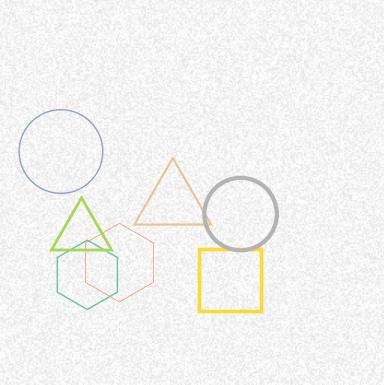[{"shape": "hexagon", "thickness": 1, "radius": 0.45, "center": [0.227, 0.286]}, {"shape": "hexagon", "thickness": 0.5, "radius": 0.51, "center": [0.31, 0.318]}, {"shape": "circle", "thickness": 1, "radius": 0.54, "center": [0.158, 0.606]}, {"shape": "triangle", "thickness": 2, "radius": 0.45, "center": [0.212, 0.396]}, {"shape": "square", "thickness": 2.5, "radius": 0.4, "center": [0.598, 0.272]}, {"shape": "triangle", "thickness": 1.5, "radius": 0.58, "center": [0.449, 0.474]}, {"shape": "circle", "thickness": 3, "radius": 0.47, "center": [0.625, 0.444]}]